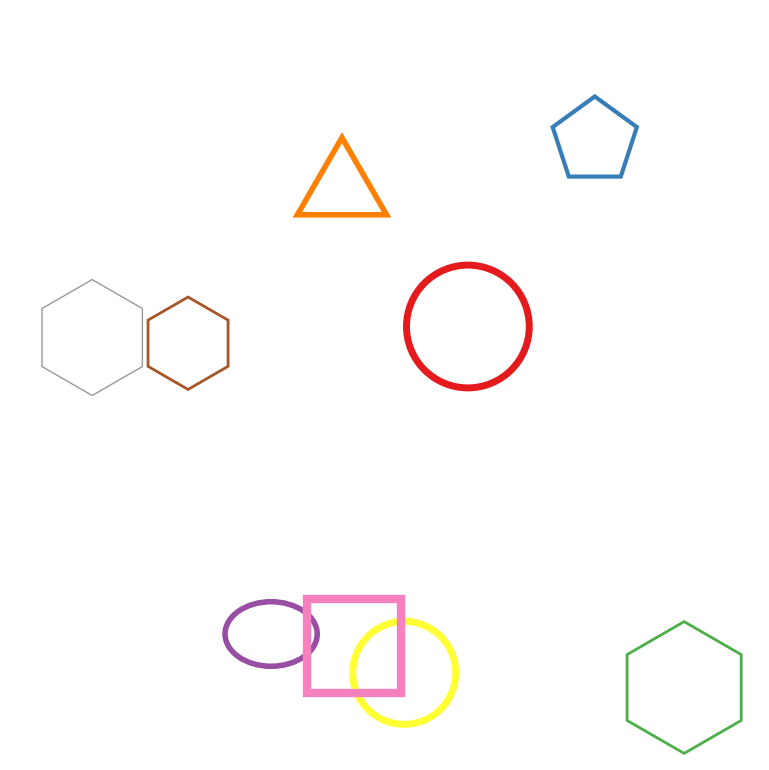[{"shape": "circle", "thickness": 2.5, "radius": 0.4, "center": [0.608, 0.576]}, {"shape": "pentagon", "thickness": 1.5, "radius": 0.29, "center": [0.772, 0.817]}, {"shape": "hexagon", "thickness": 1, "radius": 0.43, "center": [0.888, 0.107]}, {"shape": "oval", "thickness": 2, "radius": 0.3, "center": [0.352, 0.177]}, {"shape": "triangle", "thickness": 2, "radius": 0.33, "center": [0.444, 0.754]}, {"shape": "circle", "thickness": 2.5, "radius": 0.33, "center": [0.525, 0.126]}, {"shape": "hexagon", "thickness": 1, "radius": 0.3, "center": [0.244, 0.554]}, {"shape": "square", "thickness": 3, "radius": 0.3, "center": [0.46, 0.161]}, {"shape": "hexagon", "thickness": 0.5, "radius": 0.38, "center": [0.12, 0.562]}]